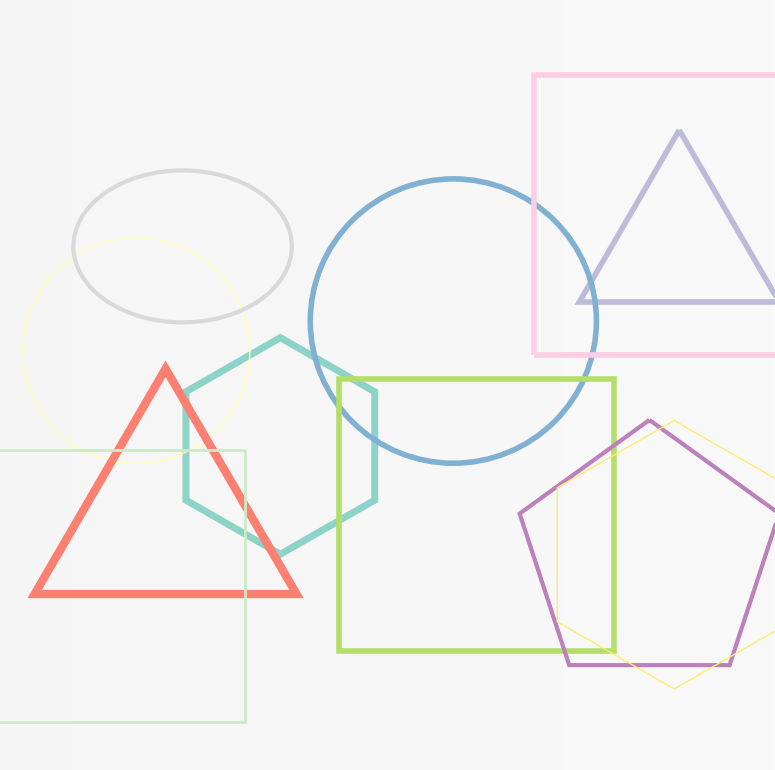[{"shape": "hexagon", "thickness": 2.5, "radius": 0.7, "center": [0.362, 0.421]}, {"shape": "circle", "thickness": 0.5, "radius": 0.73, "center": [0.176, 0.545]}, {"shape": "triangle", "thickness": 2, "radius": 0.74, "center": [0.876, 0.682]}, {"shape": "triangle", "thickness": 3, "radius": 0.98, "center": [0.214, 0.326]}, {"shape": "circle", "thickness": 2, "radius": 0.92, "center": [0.585, 0.583]}, {"shape": "square", "thickness": 2, "radius": 0.88, "center": [0.615, 0.331]}, {"shape": "square", "thickness": 2, "radius": 0.91, "center": [0.872, 0.721]}, {"shape": "oval", "thickness": 1.5, "radius": 0.7, "center": [0.236, 0.68]}, {"shape": "pentagon", "thickness": 1.5, "radius": 0.88, "center": [0.838, 0.279]}, {"shape": "square", "thickness": 1, "radius": 0.88, "center": [0.139, 0.239]}, {"shape": "hexagon", "thickness": 0.5, "radius": 0.87, "center": [0.87, 0.28]}]